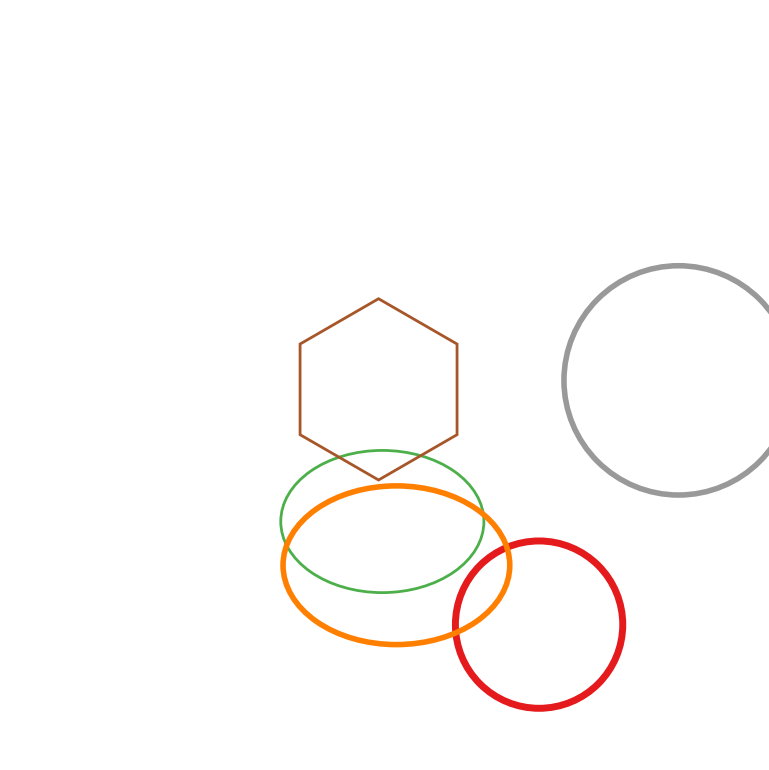[{"shape": "circle", "thickness": 2.5, "radius": 0.54, "center": [0.7, 0.189]}, {"shape": "oval", "thickness": 1, "radius": 0.66, "center": [0.497, 0.323]}, {"shape": "oval", "thickness": 2, "radius": 0.74, "center": [0.515, 0.266]}, {"shape": "hexagon", "thickness": 1, "radius": 0.59, "center": [0.492, 0.494]}, {"shape": "circle", "thickness": 2, "radius": 0.74, "center": [0.881, 0.506]}]